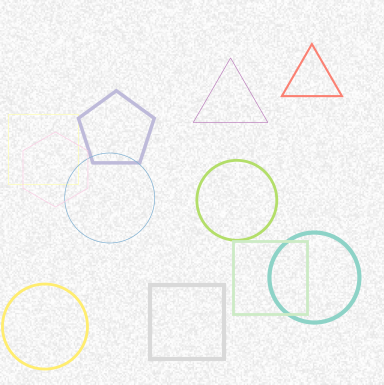[{"shape": "circle", "thickness": 3, "radius": 0.58, "center": [0.817, 0.279]}, {"shape": "square", "thickness": 0.5, "radius": 0.45, "center": [0.111, 0.612]}, {"shape": "pentagon", "thickness": 2.5, "radius": 0.52, "center": [0.302, 0.661]}, {"shape": "triangle", "thickness": 1.5, "radius": 0.45, "center": [0.81, 0.795]}, {"shape": "circle", "thickness": 0.5, "radius": 0.58, "center": [0.285, 0.486]}, {"shape": "circle", "thickness": 2, "radius": 0.52, "center": [0.615, 0.48]}, {"shape": "hexagon", "thickness": 0.5, "radius": 0.49, "center": [0.144, 0.56]}, {"shape": "square", "thickness": 3, "radius": 0.48, "center": [0.485, 0.163]}, {"shape": "triangle", "thickness": 0.5, "radius": 0.56, "center": [0.599, 0.738]}, {"shape": "square", "thickness": 2, "radius": 0.48, "center": [0.701, 0.279]}, {"shape": "circle", "thickness": 2, "radius": 0.55, "center": [0.117, 0.152]}]